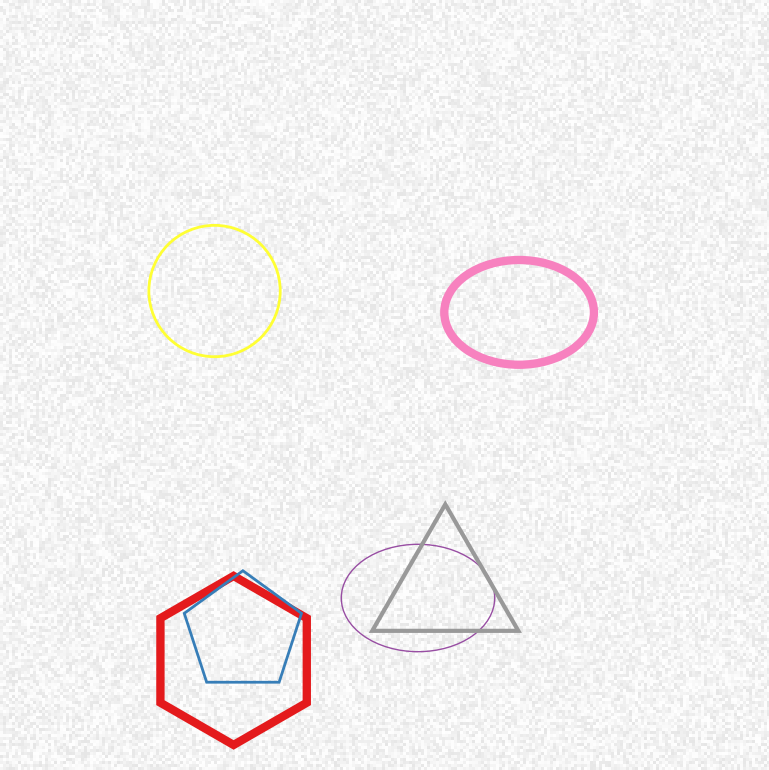[{"shape": "hexagon", "thickness": 3, "radius": 0.55, "center": [0.303, 0.142]}, {"shape": "pentagon", "thickness": 1, "radius": 0.4, "center": [0.315, 0.179]}, {"shape": "oval", "thickness": 0.5, "radius": 0.5, "center": [0.543, 0.223]}, {"shape": "circle", "thickness": 1, "radius": 0.43, "center": [0.279, 0.622]}, {"shape": "oval", "thickness": 3, "radius": 0.49, "center": [0.674, 0.594]}, {"shape": "triangle", "thickness": 1.5, "radius": 0.55, "center": [0.578, 0.235]}]